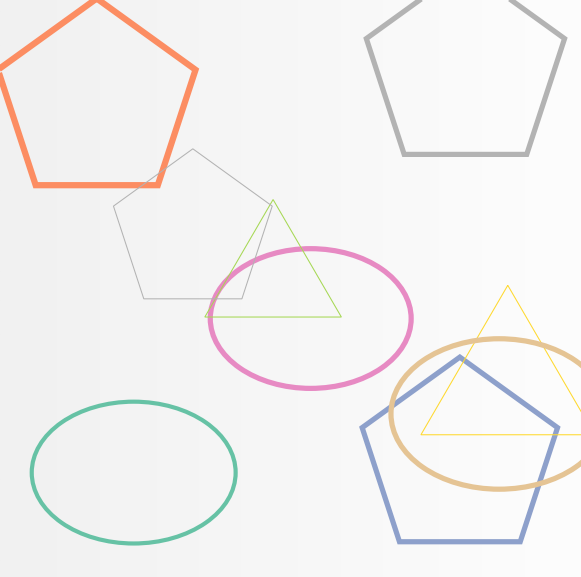[{"shape": "oval", "thickness": 2, "radius": 0.88, "center": [0.23, 0.181]}, {"shape": "pentagon", "thickness": 3, "radius": 0.89, "center": [0.166, 0.823]}, {"shape": "pentagon", "thickness": 2.5, "radius": 0.88, "center": [0.791, 0.204]}, {"shape": "oval", "thickness": 2.5, "radius": 0.86, "center": [0.535, 0.448]}, {"shape": "triangle", "thickness": 0.5, "radius": 0.68, "center": [0.47, 0.518]}, {"shape": "triangle", "thickness": 0.5, "radius": 0.86, "center": [0.874, 0.333]}, {"shape": "oval", "thickness": 2.5, "radius": 0.93, "center": [0.859, 0.282]}, {"shape": "pentagon", "thickness": 2.5, "radius": 0.9, "center": [0.801, 0.877]}, {"shape": "pentagon", "thickness": 0.5, "radius": 0.72, "center": [0.332, 0.598]}]